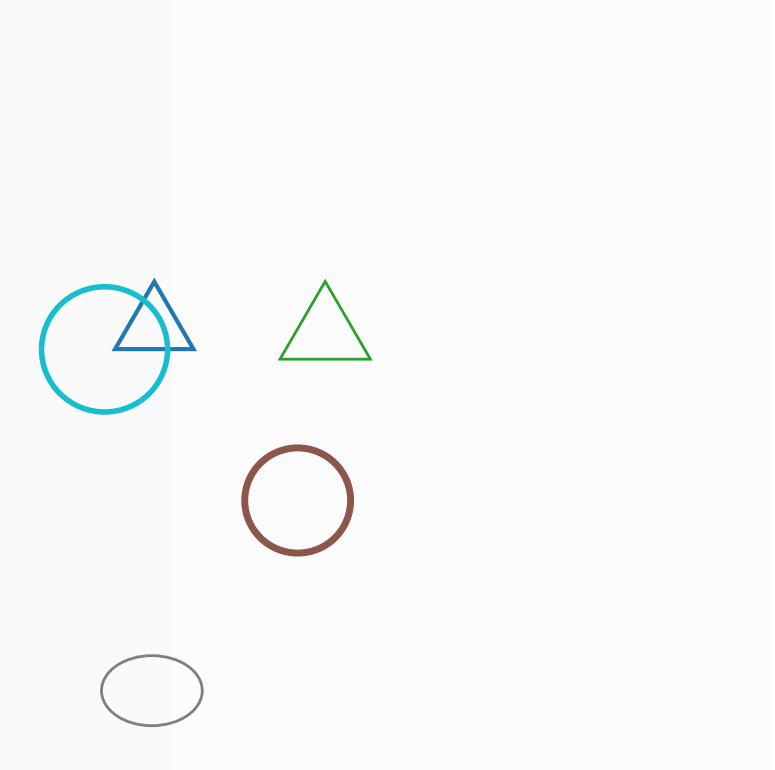[{"shape": "triangle", "thickness": 1.5, "radius": 0.29, "center": [0.199, 0.576]}, {"shape": "triangle", "thickness": 1, "radius": 0.34, "center": [0.42, 0.567]}, {"shape": "circle", "thickness": 2.5, "radius": 0.34, "center": [0.384, 0.35]}, {"shape": "oval", "thickness": 1, "radius": 0.33, "center": [0.196, 0.103]}, {"shape": "circle", "thickness": 2, "radius": 0.41, "center": [0.135, 0.546]}]